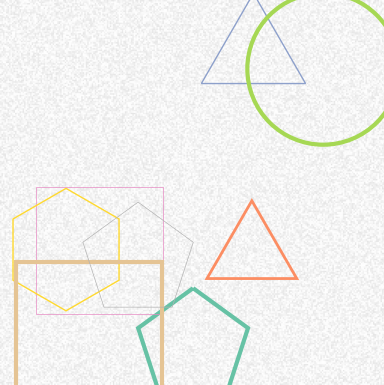[{"shape": "pentagon", "thickness": 3, "radius": 0.75, "center": [0.502, 0.102]}, {"shape": "triangle", "thickness": 2, "radius": 0.67, "center": [0.654, 0.344]}, {"shape": "triangle", "thickness": 1, "radius": 0.78, "center": [0.658, 0.861]}, {"shape": "square", "thickness": 0.5, "radius": 0.82, "center": [0.259, 0.349]}, {"shape": "circle", "thickness": 3, "radius": 0.99, "center": [0.839, 0.821]}, {"shape": "hexagon", "thickness": 1, "radius": 0.79, "center": [0.172, 0.352]}, {"shape": "square", "thickness": 3, "radius": 0.94, "center": [0.231, 0.131]}, {"shape": "pentagon", "thickness": 0.5, "radius": 0.75, "center": [0.359, 0.324]}]